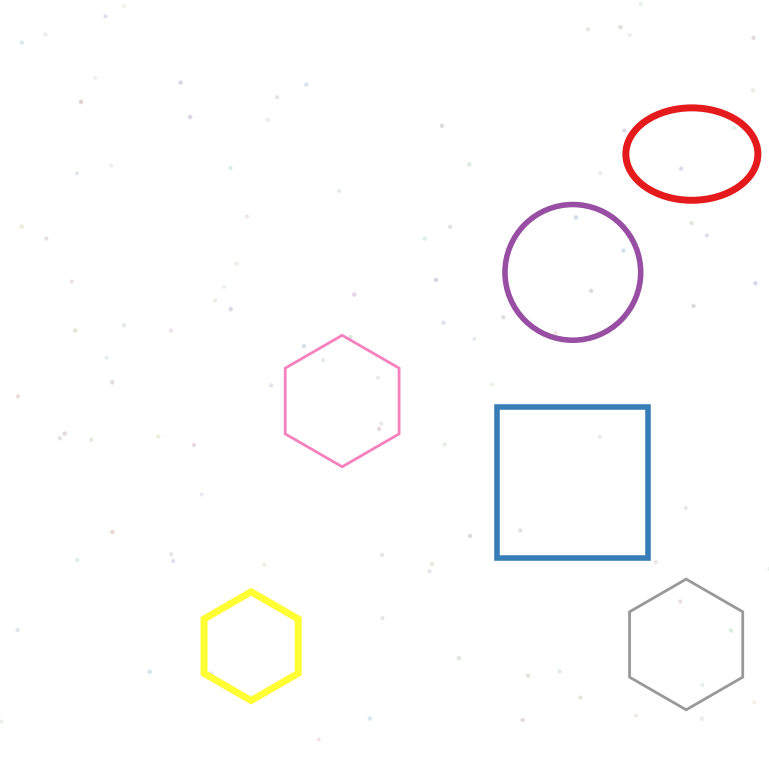[{"shape": "oval", "thickness": 2.5, "radius": 0.43, "center": [0.899, 0.8]}, {"shape": "square", "thickness": 2, "radius": 0.49, "center": [0.744, 0.373]}, {"shape": "circle", "thickness": 2, "radius": 0.44, "center": [0.744, 0.646]}, {"shape": "hexagon", "thickness": 2.5, "radius": 0.35, "center": [0.326, 0.161]}, {"shape": "hexagon", "thickness": 1, "radius": 0.43, "center": [0.444, 0.479]}, {"shape": "hexagon", "thickness": 1, "radius": 0.42, "center": [0.891, 0.163]}]